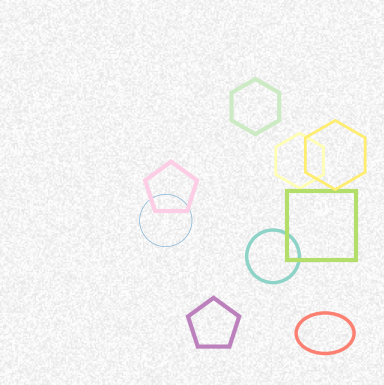[{"shape": "circle", "thickness": 2.5, "radius": 0.34, "center": [0.709, 0.334]}, {"shape": "hexagon", "thickness": 2, "radius": 0.36, "center": [0.778, 0.582]}, {"shape": "oval", "thickness": 2.5, "radius": 0.38, "center": [0.844, 0.134]}, {"shape": "circle", "thickness": 0.5, "radius": 0.34, "center": [0.431, 0.427]}, {"shape": "square", "thickness": 3, "radius": 0.45, "center": [0.836, 0.414]}, {"shape": "pentagon", "thickness": 3, "radius": 0.35, "center": [0.444, 0.509]}, {"shape": "pentagon", "thickness": 3, "radius": 0.35, "center": [0.555, 0.156]}, {"shape": "hexagon", "thickness": 3, "radius": 0.36, "center": [0.663, 0.723]}, {"shape": "hexagon", "thickness": 2, "radius": 0.45, "center": [0.871, 0.597]}]